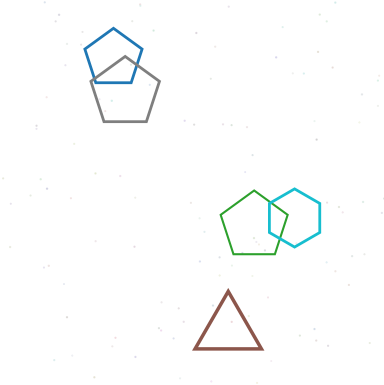[{"shape": "pentagon", "thickness": 2, "radius": 0.39, "center": [0.295, 0.848]}, {"shape": "pentagon", "thickness": 1.5, "radius": 0.46, "center": [0.66, 0.414]}, {"shape": "triangle", "thickness": 2.5, "radius": 0.5, "center": [0.593, 0.144]}, {"shape": "pentagon", "thickness": 2, "radius": 0.47, "center": [0.325, 0.76]}, {"shape": "hexagon", "thickness": 2, "radius": 0.38, "center": [0.765, 0.434]}]